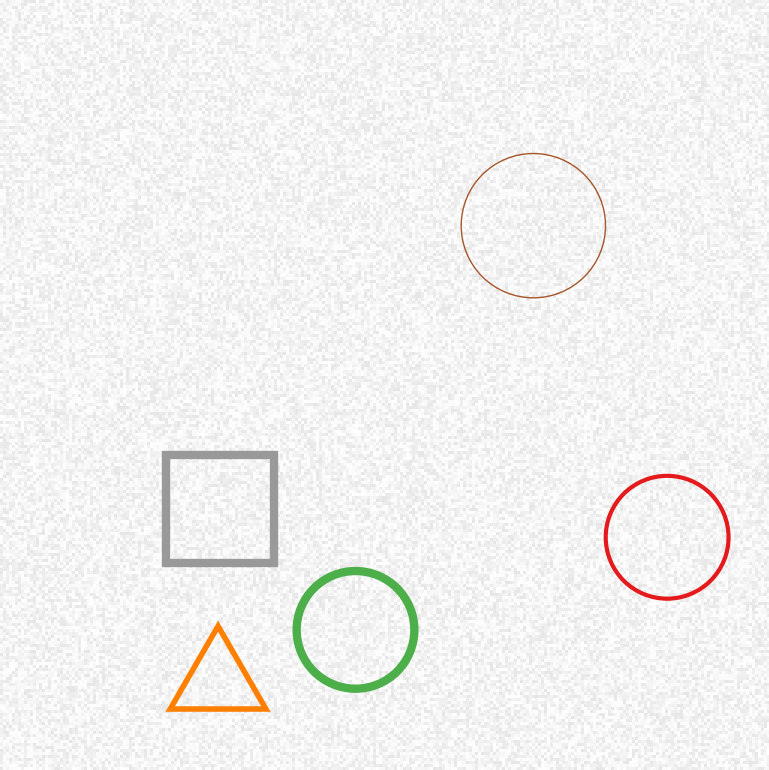[{"shape": "circle", "thickness": 1.5, "radius": 0.4, "center": [0.866, 0.302]}, {"shape": "circle", "thickness": 3, "radius": 0.38, "center": [0.462, 0.182]}, {"shape": "triangle", "thickness": 2, "radius": 0.36, "center": [0.283, 0.115]}, {"shape": "circle", "thickness": 0.5, "radius": 0.47, "center": [0.693, 0.707]}, {"shape": "square", "thickness": 3, "radius": 0.35, "center": [0.286, 0.339]}]